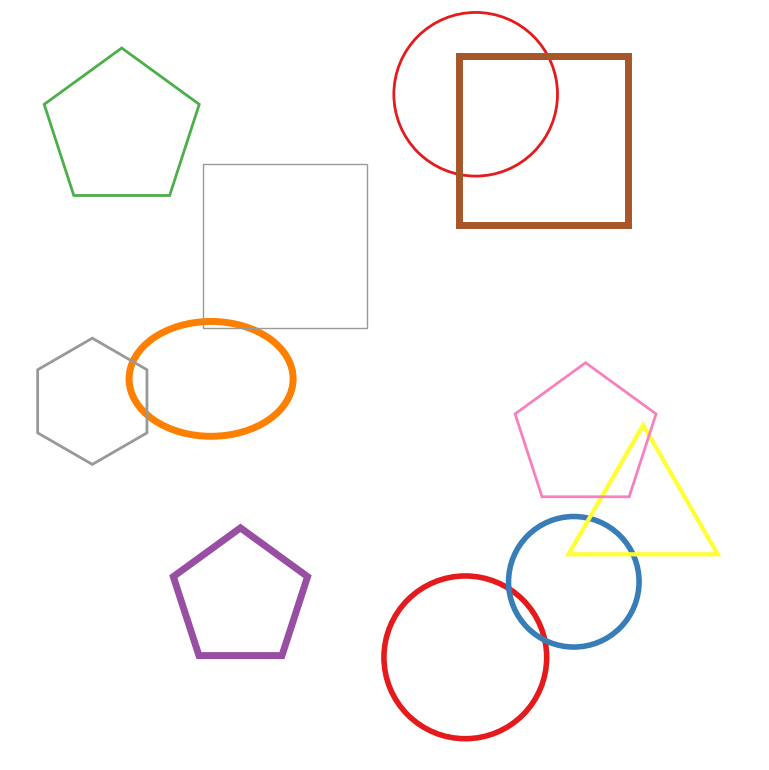[{"shape": "circle", "thickness": 1, "radius": 0.53, "center": [0.618, 0.878]}, {"shape": "circle", "thickness": 2, "radius": 0.53, "center": [0.604, 0.146]}, {"shape": "circle", "thickness": 2, "radius": 0.42, "center": [0.745, 0.244]}, {"shape": "pentagon", "thickness": 1, "radius": 0.53, "center": [0.158, 0.832]}, {"shape": "pentagon", "thickness": 2.5, "radius": 0.46, "center": [0.312, 0.223]}, {"shape": "oval", "thickness": 2.5, "radius": 0.53, "center": [0.274, 0.508]}, {"shape": "triangle", "thickness": 1.5, "radius": 0.56, "center": [0.835, 0.336]}, {"shape": "square", "thickness": 2.5, "radius": 0.55, "center": [0.705, 0.818]}, {"shape": "pentagon", "thickness": 1, "radius": 0.48, "center": [0.761, 0.433]}, {"shape": "square", "thickness": 0.5, "radius": 0.53, "center": [0.37, 0.68]}, {"shape": "hexagon", "thickness": 1, "radius": 0.41, "center": [0.12, 0.479]}]